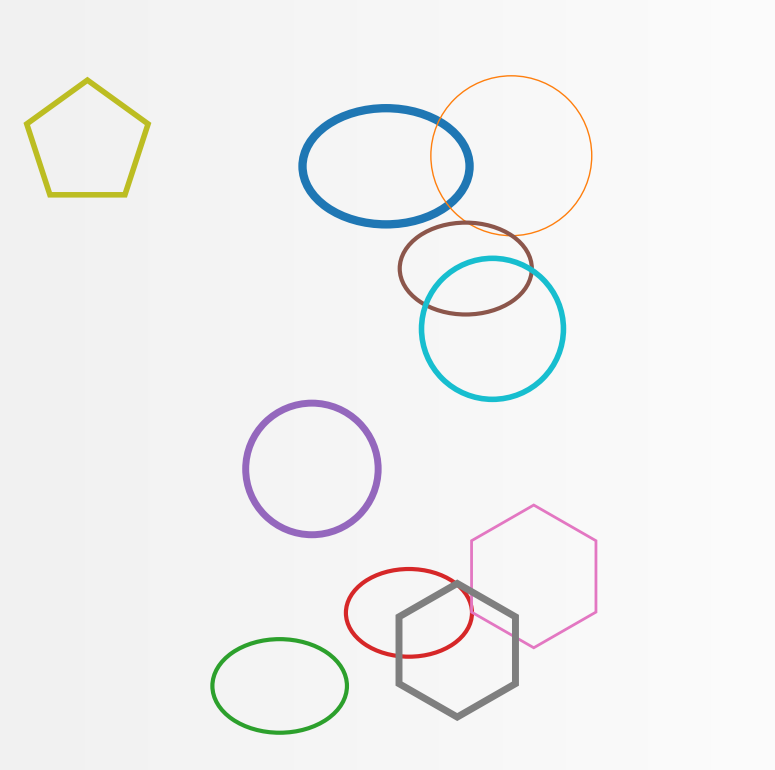[{"shape": "oval", "thickness": 3, "radius": 0.54, "center": [0.498, 0.784]}, {"shape": "circle", "thickness": 0.5, "radius": 0.52, "center": [0.66, 0.798]}, {"shape": "oval", "thickness": 1.5, "radius": 0.43, "center": [0.361, 0.109]}, {"shape": "oval", "thickness": 1.5, "radius": 0.41, "center": [0.528, 0.204]}, {"shape": "circle", "thickness": 2.5, "radius": 0.43, "center": [0.402, 0.391]}, {"shape": "oval", "thickness": 1.5, "radius": 0.43, "center": [0.601, 0.651]}, {"shape": "hexagon", "thickness": 1, "radius": 0.46, "center": [0.689, 0.251]}, {"shape": "hexagon", "thickness": 2.5, "radius": 0.43, "center": [0.59, 0.156]}, {"shape": "pentagon", "thickness": 2, "radius": 0.41, "center": [0.113, 0.814]}, {"shape": "circle", "thickness": 2, "radius": 0.46, "center": [0.635, 0.573]}]